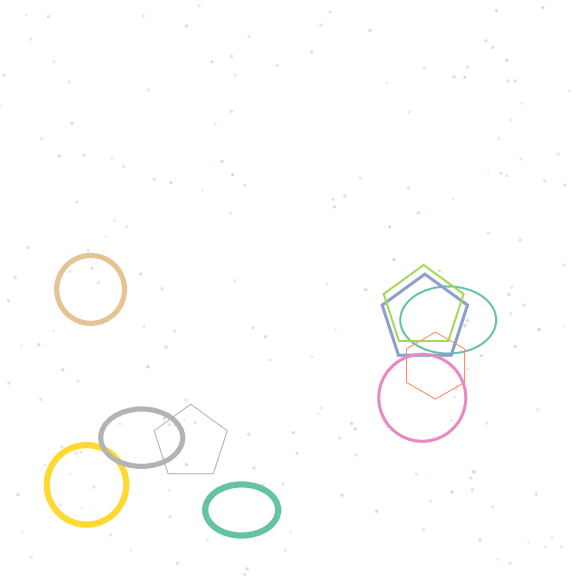[{"shape": "oval", "thickness": 1, "radius": 0.42, "center": [0.776, 0.445]}, {"shape": "oval", "thickness": 3, "radius": 0.32, "center": [0.419, 0.116]}, {"shape": "hexagon", "thickness": 0.5, "radius": 0.29, "center": [0.754, 0.366]}, {"shape": "pentagon", "thickness": 1.5, "radius": 0.39, "center": [0.736, 0.447]}, {"shape": "circle", "thickness": 1.5, "radius": 0.38, "center": [0.731, 0.31]}, {"shape": "pentagon", "thickness": 1, "radius": 0.36, "center": [0.734, 0.468]}, {"shape": "circle", "thickness": 3, "radius": 0.34, "center": [0.15, 0.16]}, {"shape": "circle", "thickness": 2.5, "radius": 0.29, "center": [0.157, 0.498]}, {"shape": "oval", "thickness": 2.5, "radius": 0.35, "center": [0.245, 0.241]}, {"shape": "pentagon", "thickness": 0.5, "radius": 0.33, "center": [0.33, 0.233]}]